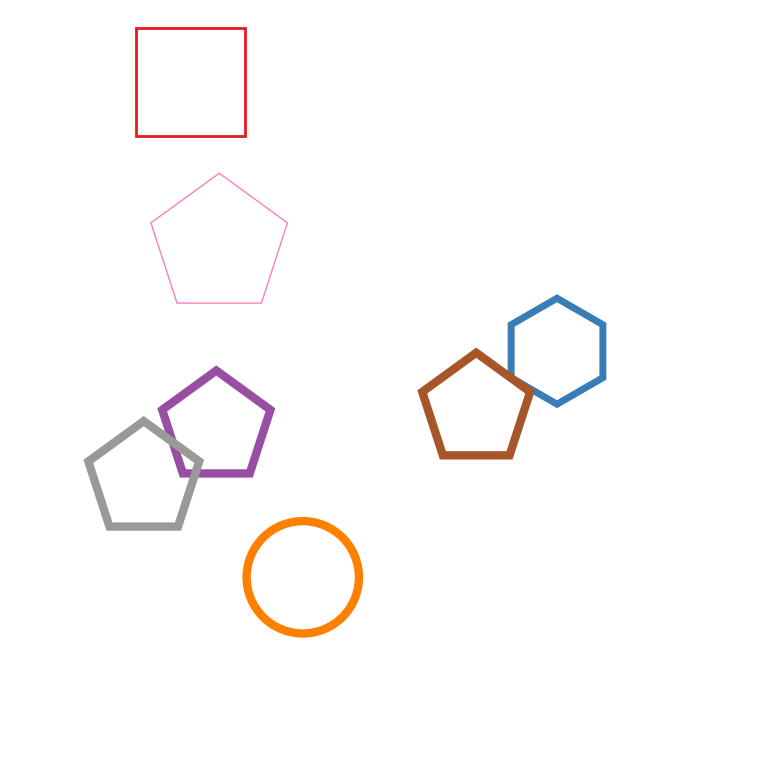[{"shape": "square", "thickness": 1, "radius": 0.35, "center": [0.247, 0.894]}, {"shape": "hexagon", "thickness": 2.5, "radius": 0.34, "center": [0.723, 0.544]}, {"shape": "pentagon", "thickness": 3, "radius": 0.37, "center": [0.281, 0.445]}, {"shape": "circle", "thickness": 3, "radius": 0.36, "center": [0.393, 0.25]}, {"shape": "pentagon", "thickness": 3, "radius": 0.37, "center": [0.618, 0.468]}, {"shape": "pentagon", "thickness": 0.5, "radius": 0.47, "center": [0.285, 0.682]}, {"shape": "pentagon", "thickness": 3, "radius": 0.38, "center": [0.187, 0.377]}]